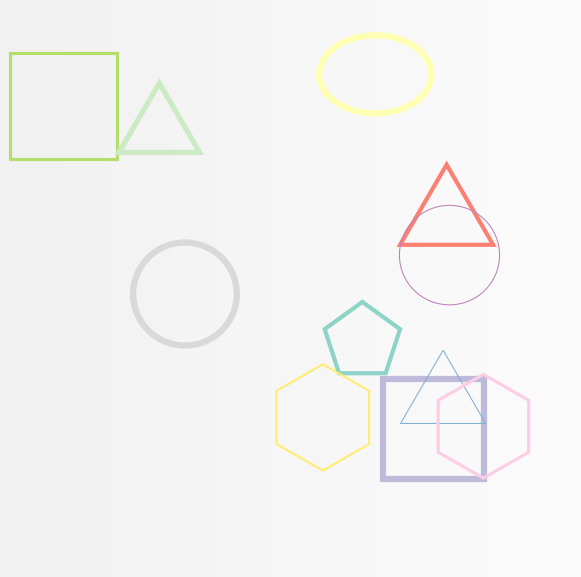[{"shape": "pentagon", "thickness": 2, "radius": 0.34, "center": [0.623, 0.408]}, {"shape": "oval", "thickness": 3, "radius": 0.48, "center": [0.646, 0.87]}, {"shape": "square", "thickness": 3, "radius": 0.43, "center": [0.746, 0.256]}, {"shape": "triangle", "thickness": 2, "radius": 0.46, "center": [0.768, 0.621]}, {"shape": "triangle", "thickness": 0.5, "radius": 0.42, "center": [0.762, 0.308]}, {"shape": "square", "thickness": 1.5, "radius": 0.46, "center": [0.109, 0.816]}, {"shape": "hexagon", "thickness": 1.5, "radius": 0.45, "center": [0.832, 0.261]}, {"shape": "circle", "thickness": 3, "radius": 0.45, "center": [0.318, 0.49]}, {"shape": "circle", "thickness": 0.5, "radius": 0.43, "center": [0.773, 0.557]}, {"shape": "triangle", "thickness": 2.5, "radius": 0.4, "center": [0.274, 0.775]}, {"shape": "hexagon", "thickness": 1, "radius": 0.46, "center": [0.555, 0.276]}]